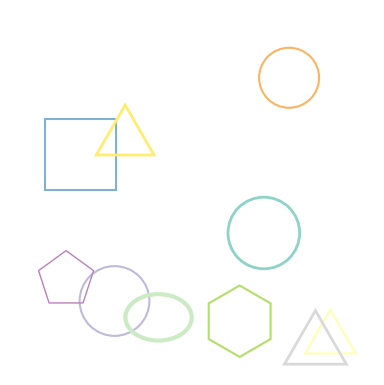[{"shape": "circle", "thickness": 2, "radius": 0.47, "center": [0.685, 0.395]}, {"shape": "triangle", "thickness": 1.5, "radius": 0.38, "center": [0.858, 0.12]}, {"shape": "circle", "thickness": 1.5, "radius": 0.45, "center": [0.297, 0.218]}, {"shape": "square", "thickness": 1.5, "radius": 0.46, "center": [0.209, 0.599]}, {"shape": "circle", "thickness": 1.5, "radius": 0.39, "center": [0.751, 0.798]}, {"shape": "hexagon", "thickness": 1.5, "radius": 0.46, "center": [0.623, 0.166]}, {"shape": "triangle", "thickness": 2, "radius": 0.46, "center": [0.819, 0.1]}, {"shape": "pentagon", "thickness": 1, "radius": 0.38, "center": [0.172, 0.274]}, {"shape": "oval", "thickness": 3, "radius": 0.43, "center": [0.412, 0.176]}, {"shape": "triangle", "thickness": 2, "radius": 0.43, "center": [0.325, 0.641]}]